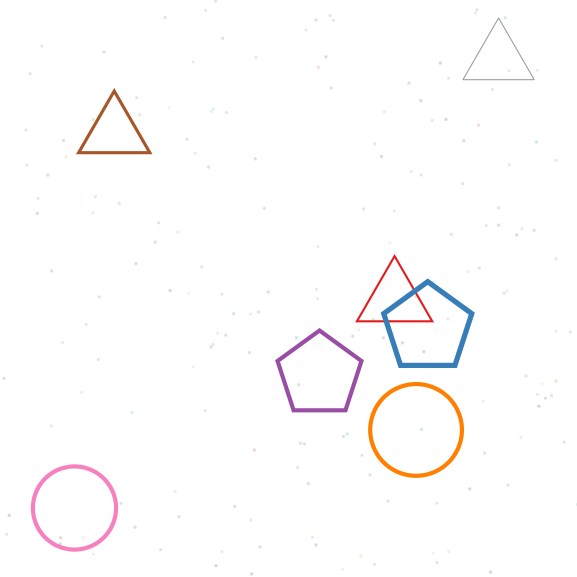[{"shape": "triangle", "thickness": 1, "radius": 0.38, "center": [0.683, 0.48]}, {"shape": "pentagon", "thickness": 2.5, "radius": 0.4, "center": [0.741, 0.431]}, {"shape": "pentagon", "thickness": 2, "radius": 0.38, "center": [0.553, 0.35]}, {"shape": "circle", "thickness": 2, "radius": 0.4, "center": [0.72, 0.255]}, {"shape": "triangle", "thickness": 1.5, "radius": 0.36, "center": [0.198, 0.77]}, {"shape": "circle", "thickness": 2, "radius": 0.36, "center": [0.129, 0.119]}, {"shape": "triangle", "thickness": 0.5, "radius": 0.36, "center": [0.863, 0.897]}]